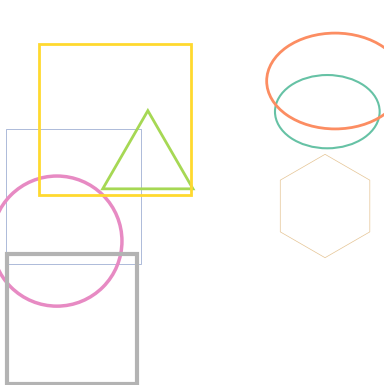[{"shape": "oval", "thickness": 1.5, "radius": 0.68, "center": [0.85, 0.71]}, {"shape": "oval", "thickness": 2, "radius": 0.89, "center": [0.87, 0.79]}, {"shape": "square", "thickness": 0.5, "radius": 0.88, "center": [0.192, 0.49]}, {"shape": "circle", "thickness": 2.5, "radius": 0.84, "center": [0.148, 0.374]}, {"shape": "triangle", "thickness": 2, "radius": 0.68, "center": [0.384, 0.577]}, {"shape": "square", "thickness": 2, "radius": 0.98, "center": [0.299, 0.689]}, {"shape": "hexagon", "thickness": 0.5, "radius": 0.67, "center": [0.844, 0.465]}, {"shape": "square", "thickness": 3, "radius": 0.84, "center": [0.188, 0.172]}]